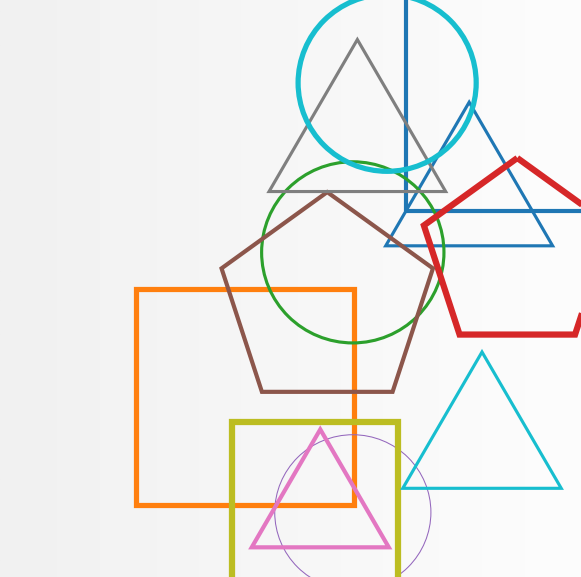[{"shape": "triangle", "thickness": 1.5, "radius": 0.83, "center": [0.807, 0.656]}, {"shape": "square", "thickness": 2, "radius": 0.97, "center": [0.893, 0.829]}, {"shape": "square", "thickness": 2.5, "radius": 0.93, "center": [0.421, 0.312]}, {"shape": "circle", "thickness": 1.5, "radius": 0.78, "center": [0.607, 0.562]}, {"shape": "pentagon", "thickness": 3, "radius": 0.85, "center": [0.89, 0.557]}, {"shape": "circle", "thickness": 0.5, "radius": 0.67, "center": [0.607, 0.112]}, {"shape": "pentagon", "thickness": 2, "radius": 0.96, "center": [0.563, 0.475]}, {"shape": "triangle", "thickness": 2, "radius": 0.68, "center": [0.551, 0.119]}, {"shape": "triangle", "thickness": 1.5, "radius": 0.88, "center": [0.615, 0.755]}, {"shape": "square", "thickness": 3, "radius": 0.72, "center": [0.542, 0.126]}, {"shape": "circle", "thickness": 2.5, "radius": 0.77, "center": [0.666, 0.856]}, {"shape": "triangle", "thickness": 1.5, "radius": 0.79, "center": [0.829, 0.232]}]